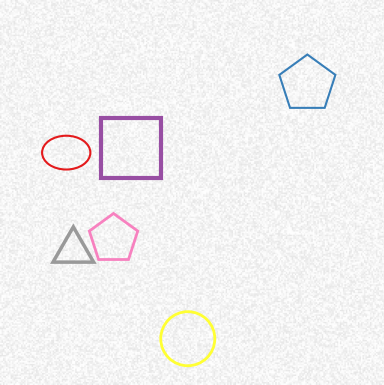[{"shape": "oval", "thickness": 1.5, "radius": 0.31, "center": [0.172, 0.604]}, {"shape": "pentagon", "thickness": 1.5, "radius": 0.38, "center": [0.798, 0.782]}, {"shape": "square", "thickness": 3, "radius": 0.39, "center": [0.34, 0.615]}, {"shape": "circle", "thickness": 2, "radius": 0.35, "center": [0.488, 0.12]}, {"shape": "pentagon", "thickness": 2, "radius": 0.33, "center": [0.295, 0.379]}, {"shape": "triangle", "thickness": 2.5, "radius": 0.3, "center": [0.19, 0.35]}]